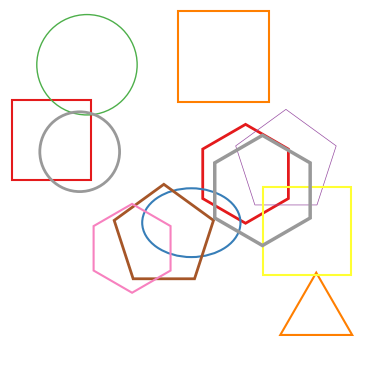[{"shape": "hexagon", "thickness": 2, "radius": 0.64, "center": [0.638, 0.549]}, {"shape": "square", "thickness": 1.5, "radius": 0.52, "center": [0.133, 0.636]}, {"shape": "oval", "thickness": 1.5, "radius": 0.64, "center": [0.497, 0.422]}, {"shape": "circle", "thickness": 1, "radius": 0.65, "center": [0.226, 0.832]}, {"shape": "pentagon", "thickness": 0.5, "radius": 0.69, "center": [0.743, 0.579]}, {"shape": "triangle", "thickness": 1.5, "radius": 0.54, "center": [0.821, 0.184]}, {"shape": "square", "thickness": 1.5, "radius": 0.59, "center": [0.581, 0.854]}, {"shape": "square", "thickness": 1.5, "radius": 0.57, "center": [0.798, 0.399]}, {"shape": "pentagon", "thickness": 2, "radius": 0.68, "center": [0.426, 0.386]}, {"shape": "hexagon", "thickness": 1.5, "radius": 0.58, "center": [0.343, 0.355]}, {"shape": "circle", "thickness": 2, "radius": 0.52, "center": [0.207, 0.606]}, {"shape": "hexagon", "thickness": 2.5, "radius": 0.72, "center": [0.682, 0.505]}]